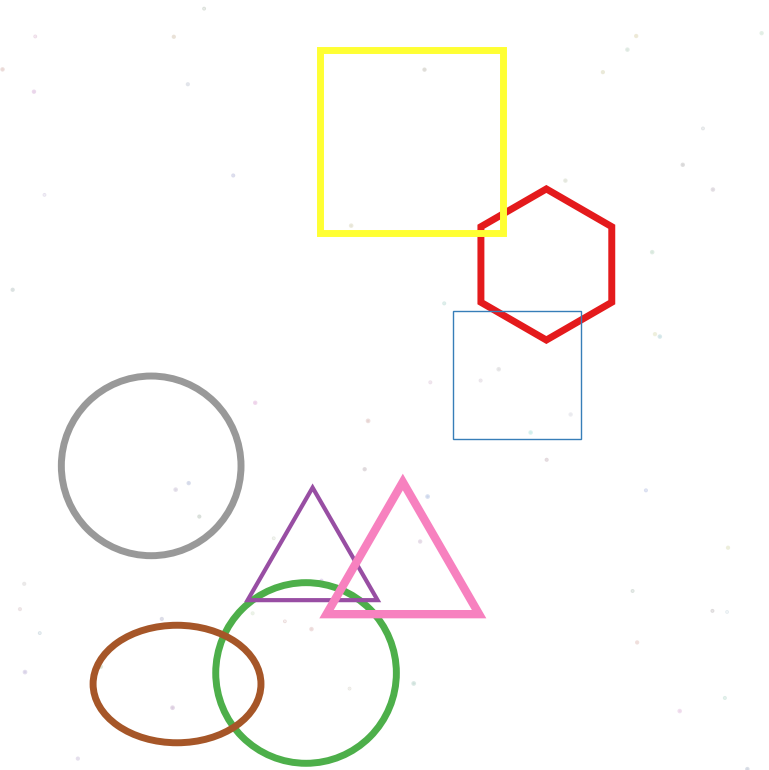[{"shape": "hexagon", "thickness": 2.5, "radius": 0.49, "center": [0.71, 0.656]}, {"shape": "square", "thickness": 0.5, "radius": 0.42, "center": [0.671, 0.513]}, {"shape": "circle", "thickness": 2.5, "radius": 0.59, "center": [0.397, 0.126]}, {"shape": "triangle", "thickness": 1.5, "radius": 0.49, "center": [0.406, 0.269]}, {"shape": "square", "thickness": 2.5, "radius": 0.6, "center": [0.535, 0.816]}, {"shape": "oval", "thickness": 2.5, "radius": 0.55, "center": [0.23, 0.112]}, {"shape": "triangle", "thickness": 3, "radius": 0.57, "center": [0.523, 0.26]}, {"shape": "circle", "thickness": 2.5, "radius": 0.58, "center": [0.196, 0.395]}]